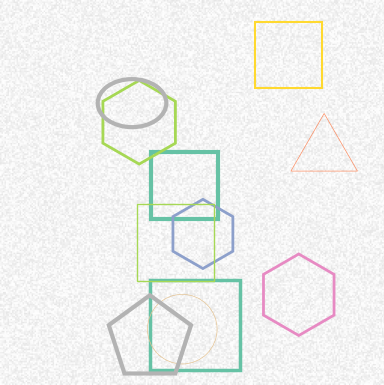[{"shape": "square", "thickness": 3, "radius": 0.43, "center": [0.479, 0.518]}, {"shape": "square", "thickness": 2.5, "radius": 0.59, "center": [0.507, 0.156]}, {"shape": "triangle", "thickness": 0.5, "radius": 0.5, "center": [0.842, 0.606]}, {"shape": "hexagon", "thickness": 2, "radius": 0.45, "center": [0.527, 0.392]}, {"shape": "hexagon", "thickness": 2, "radius": 0.53, "center": [0.776, 0.234]}, {"shape": "hexagon", "thickness": 2, "radius": 0.54, "center": [0.361, 0.682]}, {"shape": "square", "thickness": 1, "radius": 0.5, "center": [0.456, 0.37]}, {"shape": "square", "thickness": 1.5, "radius": 0.43, "center": [0.749, 0.857]}, {"shape": "circle", "thickness": 0.5, "radius": 0.45, "center": [0.473, 0.145]}, {"shape": "pentagon", "thickness": 3, "radius": 0.56, "center": [0.389, 0.121]}, {"shape": "oval", "thickness": 3, "radius": 0.45, "center": [0.343, 0.732]}]